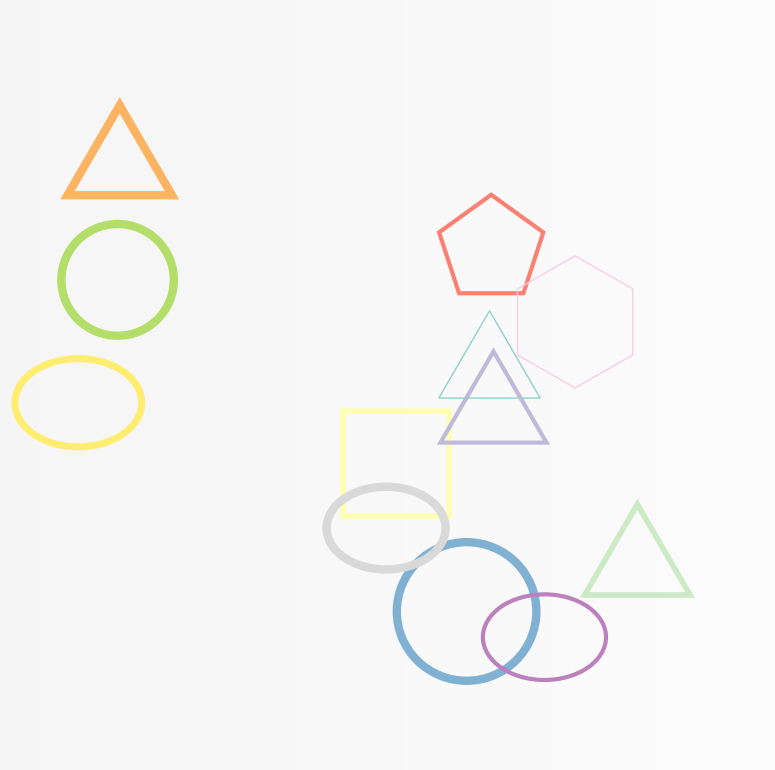[{"shape": "triangle", "thickness": 0.5, "radius": 0.38, "center": [0.632, 0.521]}, {"shape": "square", "thickness": 2, "radius": 0.34, "center": [0.511, 0.398]}, {"shape": "triangle", "thickness": 1.5, "radius": 0.39, "center": [0.637, 0.465]}, {"shape": "pentagon", "thickness": 1.5, "radius": 0.35, "center": [0.634, 0.676]}, {"shape": "circle", "thickness": 3, "radius": 0.45, "center": [0.602, 0.206]}, {"shape": "triangle", "thickness": 3, "radius": 0.39, "center": [0.154, 0.785]}, {"shape": "circle", "thickness": 3, "radius": 0.36, "center": [0.152, 0.637]}, {"shape": "hexagon", "thickness": 0.5, "radius": 0.43, "center": [0.742, 0.582]}, {"shape": "oval", "thickness": 3, "radius": 0.38, "center": [0.498, 0.314]}, {"shape": "oval", "thickness": 1.5, "radius": 0.4, "center": [0.703, 0.173]}, {"shape": "triangle", "thickness": 2, "radius": 0.39, "center": [0.822, 0.267]}, {"shape": "oval", "thickness": 2.5, "radius": 0.41, "center": [0.101, 0.477]}]